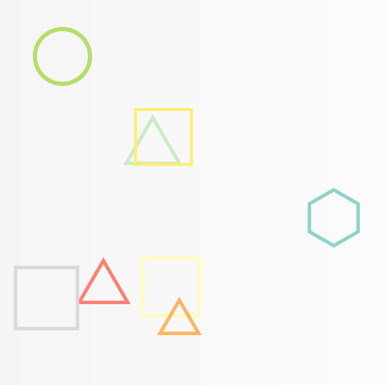[{"shape": "hexagon", "thickness": 2.5, "radius": 0.36, "center": [0.861, 0.434]}, {"shape": "square", "thickness": 2, "radius": 0.37, "center": [0.44, 0.256]}, {"shape": "triangle", "thickness": 2.5, "radius": 0.36, "center": [0.267, 0.251]}, {"shape": "triangle", "thickness": 2.5, "radius": 0.29, "center": [0.463, 0.163]}, {"shape": "circle", "thickness": 3, "radius": 0.36, "center": [0.161, 0.853]}, {"shape": "square", "thickness": 2.5, "radius": 0.4, "center": [0.119, 0.227]}, {"shape": "triangle", "thickness": 2.5, "radius": 0.4, "center": [0.394, 0.615]}, {"shape": "square", "thickness": 2, "radius": 0.36, "center": [0.421, 0.646]}]